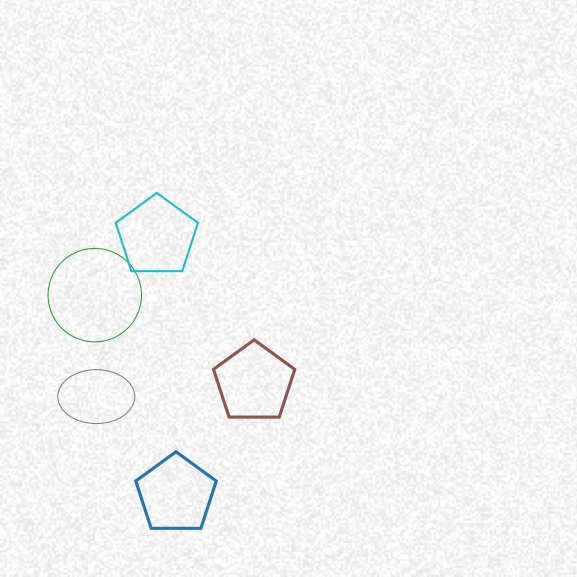[{"shape": "pentagon", "thickness": 1.5, "radius": 0.37, "center": [0.305, 0.144]}, {"shape": "circle", "thickness": 0.5, "radius": 0.4, "center": [0.164, 0.488]}, {"shape": "pentagon", "thickness": 1.5, "radius": 0.37, "center": [0.44, 0.337]}, {"shape": "oval", "thickness": 0.5, "radius": 0.33, "center": [0.167, 0.312]}, {"shape": "pentagon", "thickness": 1, "radius": 0.37, "center": [0.272, 0.59]}]